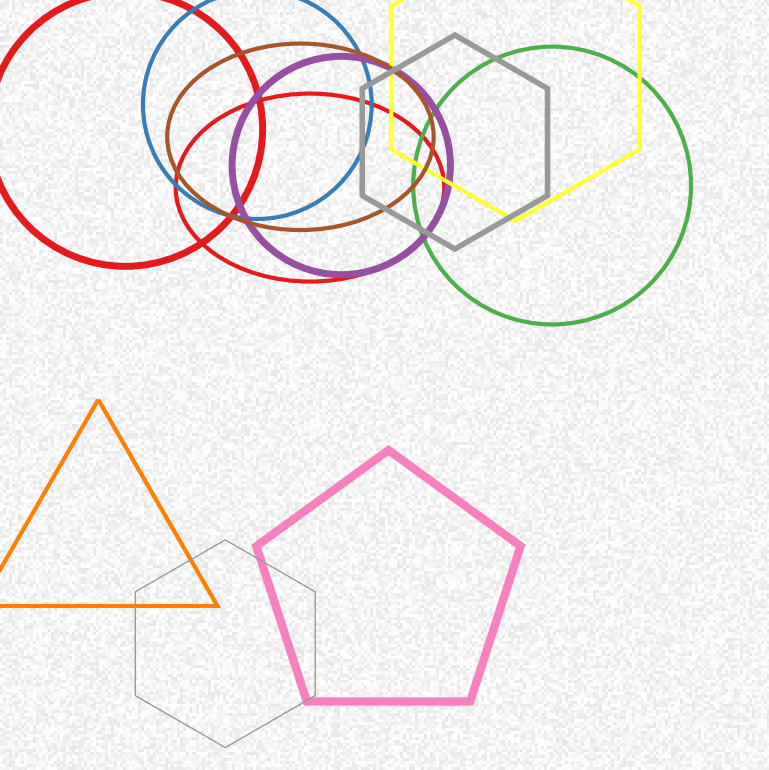[{"shape": "circle", "thickness": 2.5, "radius": 0.89, "center": [0.163, 0.832]}, {"shape": "oval", "thickness": 1.5, "radius": 0.87, "center": [0.403, 0.756]}, {"shape": "circle", "thickness": 1.5, "radius": 0.74, "center": [0.334, 0.864]}, {"shape": "circle", "thickness": 1.5, "radius": 0.9, "center": [0.717, 0.759]}, {"shape": "circle", "thickness": 2.5, "radius": 0.71, "center": [0.443, 0.785]}, {"shape": "triangle", "thickness": 1.5, "radius": 0.89, "center": [0.128, 0.302]}, {"shape": "hexagon", "thickness": 1.5, "radius": 0.93, "center": [0.669, 0.899]}, {"shape": "oval", "thickness": 1.5, "radius": 0.87, "center": [0.39, 0.822]}, {"shape": "pentagon", "thickness": 3, "radius": 0.9, "center": [0.505, 0.235]}, {"shape": "hexagon", "thickness": 0.5, "radius": 0.67, "center": [0.293, 0.164]}, {"shape": "hexagon", "thickness": 2, "radius": 0.69, "center": [0.591, 0.816]}]